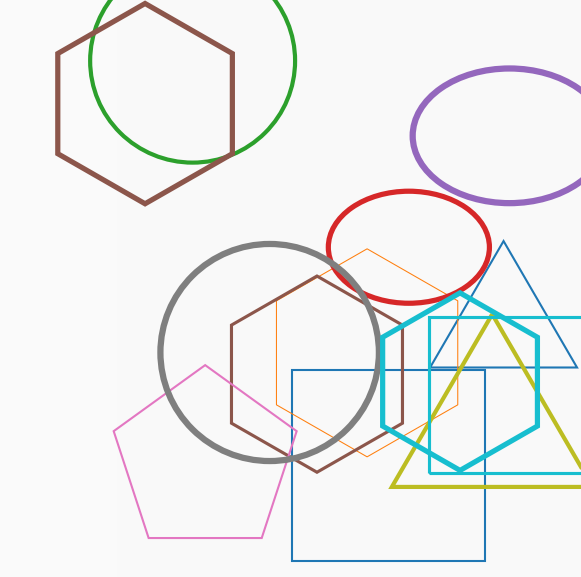[{"shape": "square", "thickness": 1, "radius": 0.83, "center": [0.669, 0.193]}, {"shape": "triangle", "thickness": 1, "radius": 0.73, "center": [0.866, 0.436]}, {"shape": "hexagon", "thickness": 0.5, "radius": 0.9, "center": [0.632, 0.388]}, {"shape": "circle", "thickness": 2, "radius": 0.88, "center": [0.331, 0.894]}, {"shape": "oval", "thickness": 2.5, "radius": 0.69, "center": [0.703, 0.571]}, {"shape": "oval", "thickness": 3, "radius": 0.83, "center": [0.877, 0.764]}, {"shape": "hexagon", "thickness": 2.5, "radius": 0.87, "center": [0.25, 0.82]}, {"shape": "hexagon", "thickness": 1.5, "radius": 0.85, "center": [0.545, 0.351]}, {"shape": "pentagon", "thickness": 1, "radius": 0.83, "center": [0.353, 0.201]}, {"shape": "circle", "thickness": 3, "radius": 0.94, "center": [0.464, 0.389]}, {"shape": "triangle", "thickness": 2, "radius": 1.0, "center": [0.847, 0.256]}, {"shape": "hexagon", "thickness": 2.5, "radius": 0.77, "center": [0.791, 0.338]}, {"shape": "square", "thickness": 1.5, "radius": 0.68, "center": [0.873, 0.315]}]